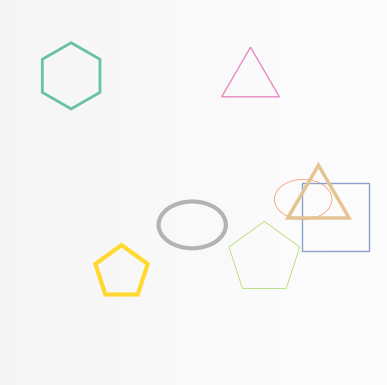[{"shape": "hexagon", "thickness": 2, "radius": 0.43, "center": [0.184, 0.803]}, {"shape": "oval", "thickness": 0.5, "radius": 0.37, "center": [0.782, 0.482]}, {"shape": "square", "thickness": 1, "radius": 0.44, "center": [0.866, 0.436]}, {"shape": "triangle", "thickness": 1, "radius": 0.43, "center": [0.647, 0.791]}, {"shape": "pentagon", "thickness": 0.5, "radius": 0.48, "center": [0.682, 0.329]}, {"shape": "pentagon", "thickness": 3, "radius": 0.35, "center": [0.314, 0.292]}, {"shape": "triangle", "thickness": 2.5, "radius": 0.46, "center": [0.822, 0.48]}, {"shape": "oval", "thickness": 3, "radius": 0.43, "center": [0.496, 0.416]}]